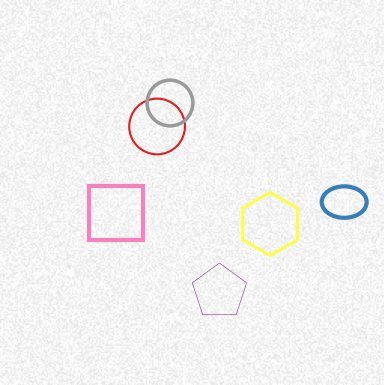[{"shape": "circle", "thickness": 1.5, "radius": 0.36, "center": [0.408, 0.672]}, {"shape": "oval", "thickness": 3, "radius": 0.29, "center": [0.894, 0.475]}, {"shape": "pentagon", "thickness": 0.5, "radius": 0.37, "center": [0.57, 0.243]}, {"shape": "hexagon", "thickness": 2, "radius": 0.41, "center": [0.701, 0.418]}, {"shape": "square", "thickness": 3, "radius": 0.35, "center": [0.302, 0.448]}, {"shape": "circle", "thickness": 2.5, "radius": 0.3, "center": [0.442, 0.732]}]